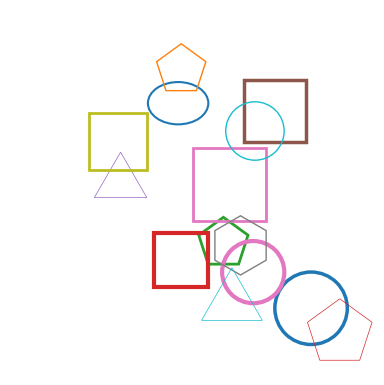[{"shape": "circle", "thickness": 2.5, "radius": 0.47, "center": [0.808, 0.199]}, {"shape": "oval", "thickness": 1.5, "radius": 0.39, "center": [0.463, 0.732]}, {"shape": "pentagon", "thickness": 1, "radius": 0.34, "center": [0.471, 0.819]}, {"shape": "pentagon", "thickness": 2, "radius": 0.34, "center": [0.58, 0.368]}, {"shape": "pentagon", "thickness": 0.5, "radius": 0.44, "center": [0.882, 0.136]}, {"shape": "square", "thickness": 3, "radius": 0.35, "center": [0.471, 0.325]}, {"shape": "triangle", "thickness": 0.5, "radius": 0.39, "center": [0.313, 0.526]}, {"shape": "square", "thickness": 2.5, "radius": 0.4, "center": [0.714, 0.711]}, {"shape": "square", "thickness": 2, "radius": 0.47, "center": [0.596, 0.521]}, {"shape": "circle", "thickness": 3, "radius": 0.4, "center": [0.658, 0.293]}, {"shape": "hexagon", "thickness": 1, "radius": 0.38, "center": [0.625, 0.363]}, {"shape": "square", "thickness": 2, "radius": 0.37, "center": [0.307, 0.632]}, {"shape": "circle", "thickness": 1, "radius": 0.38, "center": [0.662, 0.66]}, {"shape": "triangle", "thickness": 0.5, "radius": 0.46, "center": [0.602, 0.213]}]